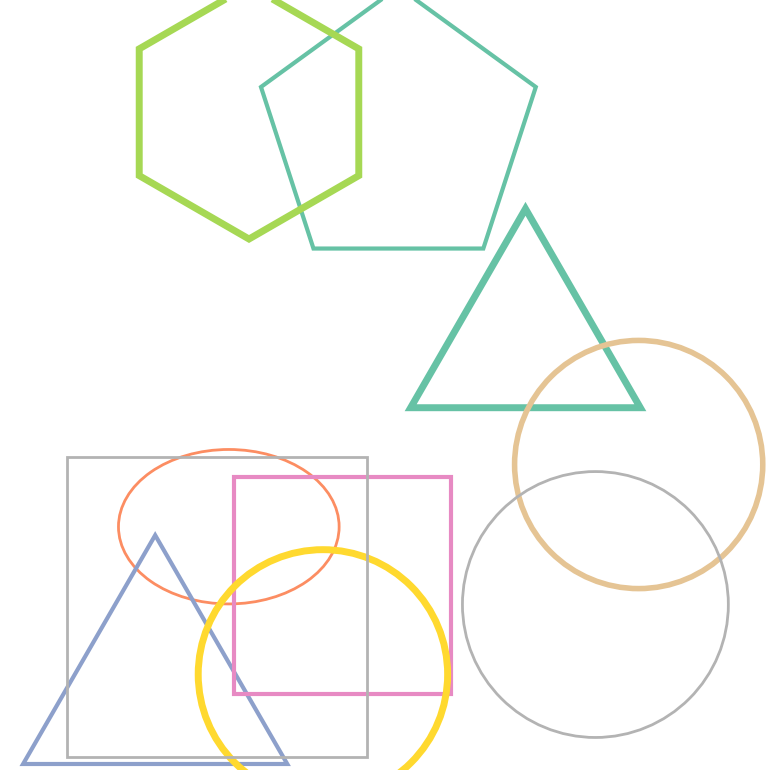[{"shape": "triangle", "thickness": 2.5, "radius": 0.86, "center": [0.682, 0.557]}, {"shape": "pentagon", "thickness": 1.5, "radius": 0.94, "center": [0.517, 0.829]}, {"shape": "oval", "thickness": 1, "radius": 0.72, "center": [0.297, 0.316]}, {"shape": "triangle", "thickness": 1.5, "radius": 0.99, "center": [0.202, 0.107]}, {"shape": "square", "thickness": 1.5, "radius": 0.7, "center": [0.445, 0.239]}, {"shape": "hexagon", "thickness": 2.5, "radius": 0.82, "center": [0.323, 0.854]}, {"shape": "circle", "thickness": 2.5, "radius": 0.81, "center": [0.419, 0.124]}, {"shape": "circle", "thickness": 2, "radius": 0.81, "center": [0.829, 0.397]}, {"shape": "square", "thickness": 1, "radius": 0.97, "center": [0.282, 0.212]}, {"shape": "circle", "thickness": 1, "radius": 0.86, "center": [0.773, 0.215]}]